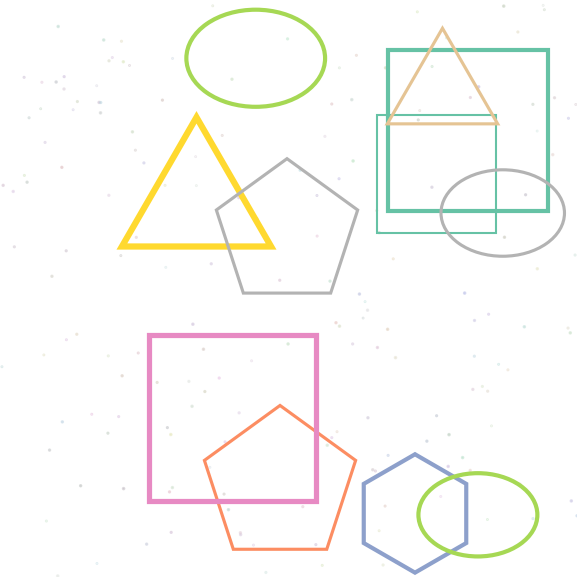[{"shape": "square", "thickness": 2, "radius": 0.69, "center": [0.811, 0.773]}, {"shape": "square", "thickness": 1, "radius": 0.51, "center": [0.755, 0.698]}, {"shape": "pentagon", "thickness": 1.5, "radius": 0.69, "center": [0.485, 0.159]}, {"shape": "hexagon", "thickness": 2, "radius": 0.51, "center": [0.719, 0.11]}, {"shape": "square", "thickness": 2.5, "radius": 0.72, "center": [0.402, 0.275]}, {"shape": "oval", "thickness": 2, "radius": 0.51, "center": [0.828, 0.108]}, {"shape": "oval", "thickness": 2, "radius": 0.6, "center": [0.443, 0.898]}, {"shape": "triangle", "thickness": 3, "radius": 0.75, "center": [0.34, 0.647]}, {"shape": "triangle", "thickness": 1.5, "radius": 0.55, "center": [0.766, 0.84]}, {"shape": "oval", "thickness": 1.5, "radius": 0.53, "center": [0.871, 0.63]}, {"shape": "pentagon", "thickness": 1.5, "radius": 0.64, "center": [0.497, 0.596]}]